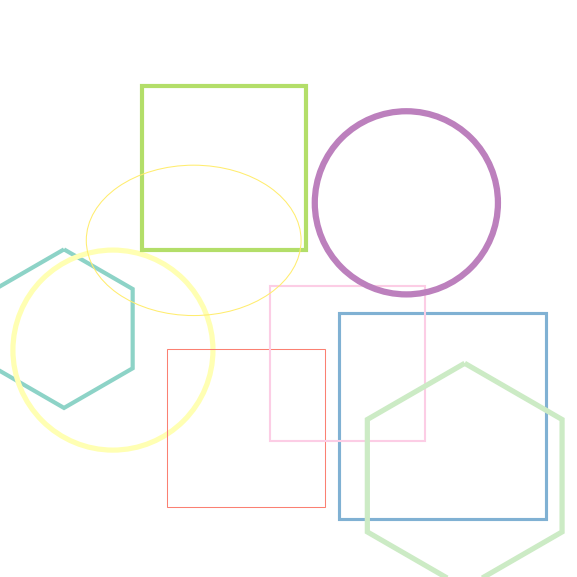[{"shape": "hexagon", "thickness": 2, "radius": 0.69, "center": [0.111, 0.43]}, {"shape": "circle", "thickness": 2.5, "radius": 0.87, "center": [0.196, 0.393]}, {"shape": "square", "thickness": 0.5, "radius": 0.68, "center": [0.426, 0.258]}, {"shape": "square", "thickness": 1.5, "radius": 0.9, "center": [0.766, 0.279]}, {"shape": "square", "thickness": 2, "radius": 0.71, "center": [0.388, 0.708]}, {"shape": "square", "thickness": 1, "radius": 0.67, "center": [0.602, 0.369]}, {"shape": "circle", "thickness": 3, "radius": 0.79, "center": [0.704, 0.648]}, {"shape": "hexagon", "thickness": 2.5, "radius": 0.97, "center": [0.805, 0.175]}, {"shape": "oval", "thickness": 0.5, "radius": 0.93, "center": [0.335, 0.583]}]